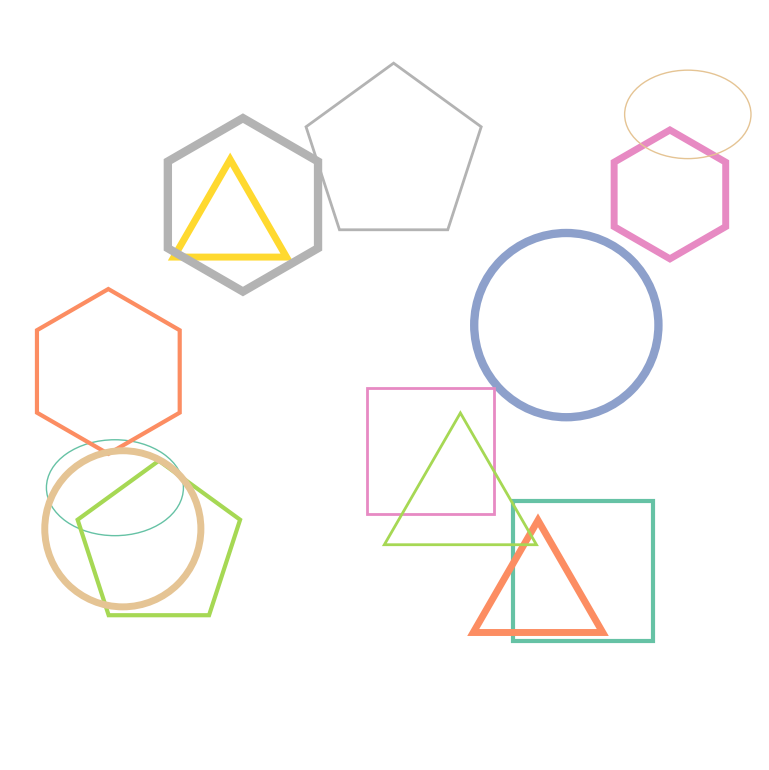[{"shape": "square", "thickness": 1.5, "radius": 0.45, "center": [0.758, 0.258]}, {"shape": "oval", "thickness": 0.5, "radius": 0.44, "center": [0.149, 0.367]}, {"shape": "hexagon", "thickness": 1.5, "radius": 0.54, "center": [0.141, 0.518]}, {"shape": "triangle", "thickness": 2.5, "radius": 0.49, "center": [0.699, 0.227]}, {"shape": "circle", "thickness": 3, "radius": 0.6, "center": [0.735, 0.578]}, {"shape": "hexagon", "thickness": 2.5, "radius": 0.42, "center": [0.87, 0.748]}, {"shape": "square", "thickness": 1, "radius": 0.41, "center": [0.559, 0.414]}, {"shape": "pentagon", "thickness": 1.5, "radius": 0.55, "center": [0.206, 0.291]}, {"shape": "triangle", "thickness": 1, "radius": 0.57, "center": [0.598, 0.35]}, {"shape": "triangle", "thickness": 2.5, "radius": 0.42, "center": [0.299, 0.708]}, {"shape": "circle", "thickness": 2.5, "radius": 0.51, "center": [0.16, 0.313]}, {"shape": "oval", "thickness": 0.5, "radius": 0.41, "center": [0.893, 0.851]}, {"shape": "hexagon", "thickness": 3, "radius": 0.56, "center": [0.316, 0.734]}, {"shape": "pentagon", "thickness": 1, "radius": 0.6, "center": [0.511, 0.798]}]